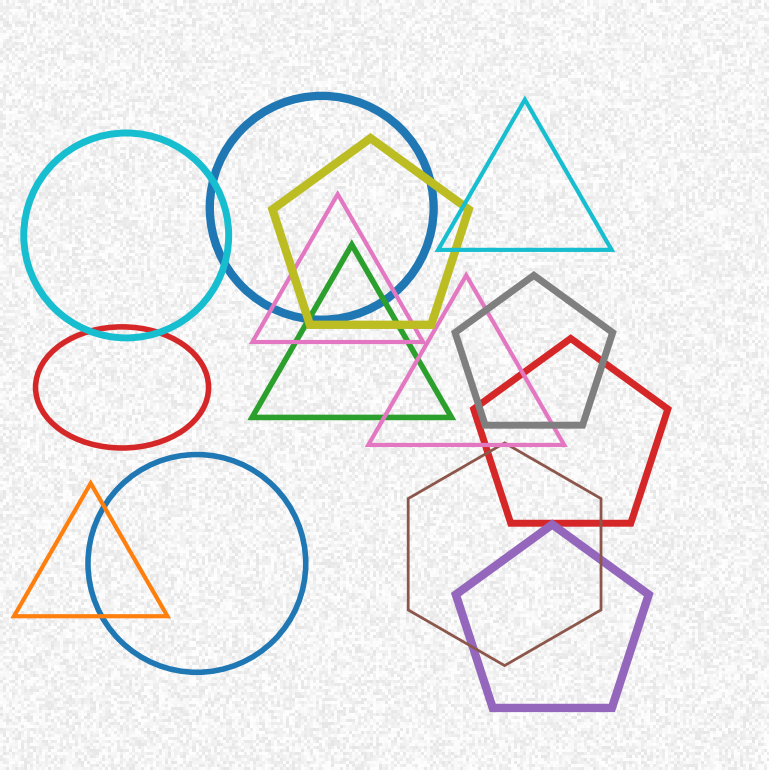[{"shape": "circle", "thickness": 3, "radius": 0.73, "center": [0.418, 0.73]}, {"shape": "circle", "thickness": 2, "radius": 0.71, "center": [0.256, 0.268]}, {"shape": "triangle", "thickness": 1.5, "radius": 0.58, "center": [0.118, 0.257]}, {"shape": "triangle", "thickness": 2, "radius": 0.75, "center": [0.457, 0.533]}, {"shape": "oval", "thickness": 2, "radius": 0.56, "center": [0.159, 0.497]}, {"shape": "pentagon", "thickness": 2.5, "radius": 0.66, "center": [0.741, 0.428]}, {"shape": "pentagon", "thickness": 3, "radius": 0.66, "center": [0.717, 0.187]}, {"shape": "hexagon", "thickness": 1, "radius": 0.72, "center": [0.655, 0.28]}, {"shape": "triangle", "thickness": 1.5, "radius": 0.73, "center": [0.605, 0.496]}, {"shape": "triangle", "thickness": 1.5, "radius": 0.64, "center": [0.439, 0.62]}, {"shape": "pentagon", "thickness": 2.5, "radius": 0.54, "center": [0.693, 0.535]}, {"shape": "pentagon", "thickness": 3, "radius": 0.67, "center": [0.481, 0.687]}, {"shape": "triangle", "thickness": 1.5, "radius": 0.65, "center": [0.682, 0.741]}, {"shape": "circle", "thickness": 2.5, "radius": 0.67, "center": [0.164, 0.694]}]